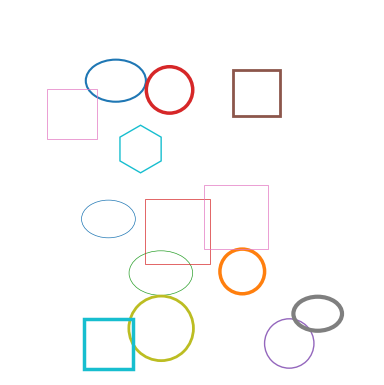[{"shape": "oval", "thickness": 0.5, "radius": 0.35, "center": [0.282, 0.431]}, {"shape": "oval", "thickness": 1.5, "radius": 0.39, "center": [0.301, 0.79]}, {"shape": "circle", "thickness": 2.5, "radius": 0.29, "center": [0.629, 0.295]}, {"shape": "oval", "thickness": 0.5, "radius": 0.41, "center": [0.418, 0.291]}, {"shape": "square", "thickness": 0.5, "radius": 0.42, "center": [0.462, 0.398]}, {"shape": "circle", "thickness": 2.5, "radius": 0.3, "center": [0.44, 0.766]}, {"shape": "circle", "thickness": 1, "radius": 0.32, "center": [0.751, 0.108]}, {"shape": "square", "thickness": 2, "radius": 0.3, "center": [0.666, 0.758]}, {"shape": "square", "thickness": 0.5, "radius": 0.32, "center": [0.188, 0.704]}, {"shape": "square", "thickness": 0.5, "radius": 0.42, "center": [0.614, 0.437]}, {"shape": "oval", "thickness": 3, "radius": 0.32, "center": [0.825, 0.185]}, {"shape": "circle", "thickness": 2, "radius": 0.42, "center": [0.419, 0.147]}, {"shape": "hexagon", "thickness": 1, "radius": 0.31, "center": [0.365, 0.613]}, {"shape": "square", "thickness": 2.5, "radius": 0.32, "center": [0.282, 0.107]}]